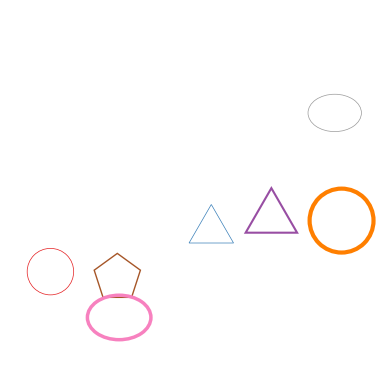[{"shape": "circle", "thickness": 0.5, "radius": 0.3, "center": [0.131, 0.294]}, {"shape": "triangle", "thickness": 0.5, "radius": 0.33, "center": [0.549, 0.402]}, {"shape": "triangle", "thickness": 1.5, "radius": 0.39, "center": [0.705, 0.434]}, {"shape": "circle", "thickness": 3, "radius": 0.42, "center": [0.887, 0.427]}, {"shape": "pentagon", "thickness": 1, "radius": 0.32, "center": [0.305, 0.279]}, {"shape": "oval", "thickness": 2.5, "radius": 0.41, "center": [0.31, 0.175]}, {"shape": "oval", "thickness": 0.5, "radius": 0.35, "center": [0.869, 0.707]}]